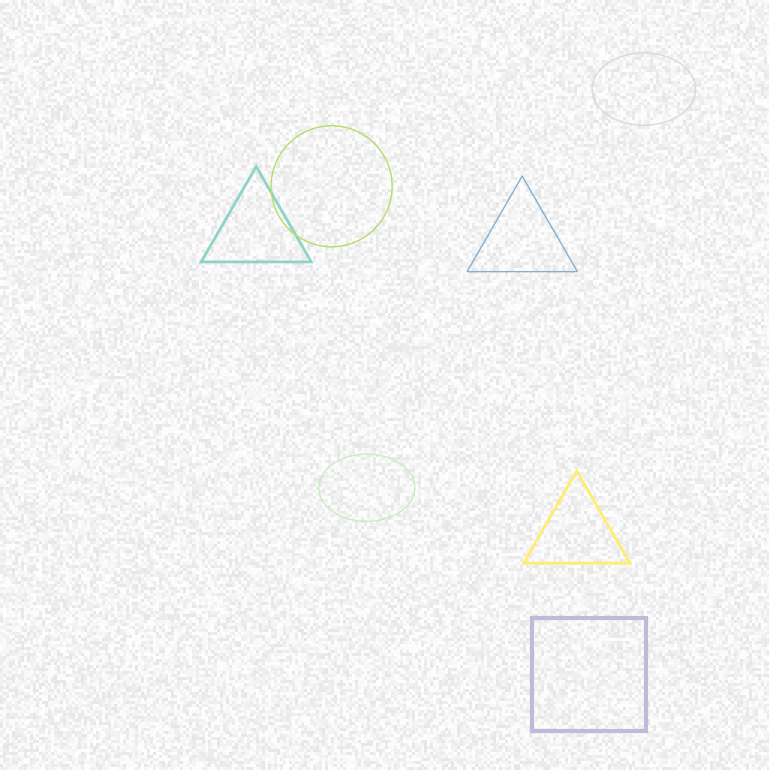[{"shape": "triangle", "thickness": 1, "radius": 0.41, "center": [0.333, 0.701]}, {"shape": "square", "thickness": 1.5, "radius": 0.37, "center": [0.765, 0.124]}, {"shape": "triangle", "thickness": 0.5, "radius": 0.41, "center": [0.678, 0.689]}, {"shape": "circle", "thickness": 0.5, "radius": 0.39, "center": [0.431, 0.758]}, {"shape": "oval", "thickness": 0.5, "radius": 0.34, "center": [0.836, 0.884]}, {"shape": "oval", "thickness": 0.5, "radius": 0.31, "center": [0.476, 0.367]}, {"shape": "triangle", "thickness": 1, "radius": 0.4, "center": [0.749, 0.309]}]